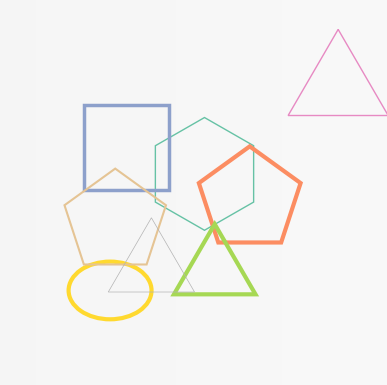[{"shape": "hexagon", "thickness": 1, "radius": 0.73, "center": [0.528, 0.548]}, {"shape": "pentagon", "thickness": 3, "radius": 0.69, "center": [0.644, 0.482]}, {"shape": "square", "thickness": 2.5, "radius": 0.55, "center": [0.326, 0.617]}, {"shape": "triangle", "thickness": 1, "radius": 0.75, "center": [0.873, 0.775]}, {"shape": "triangle", "thickness": 3, "radius": 0.61, "center": [0.554, 0.296]}, {"shape": "oval", "thickness": 3, "radius": 0.54, "center": [0.284, 0.246]}, {"shape": "pentagon", "thickness": 1.5, "radius": 0.69, "center": [0.297, 0.424]}, {"shape": "triangle", "thickness": 0.5, "radius": 0.64, "center": [0.391, 0.306]}]